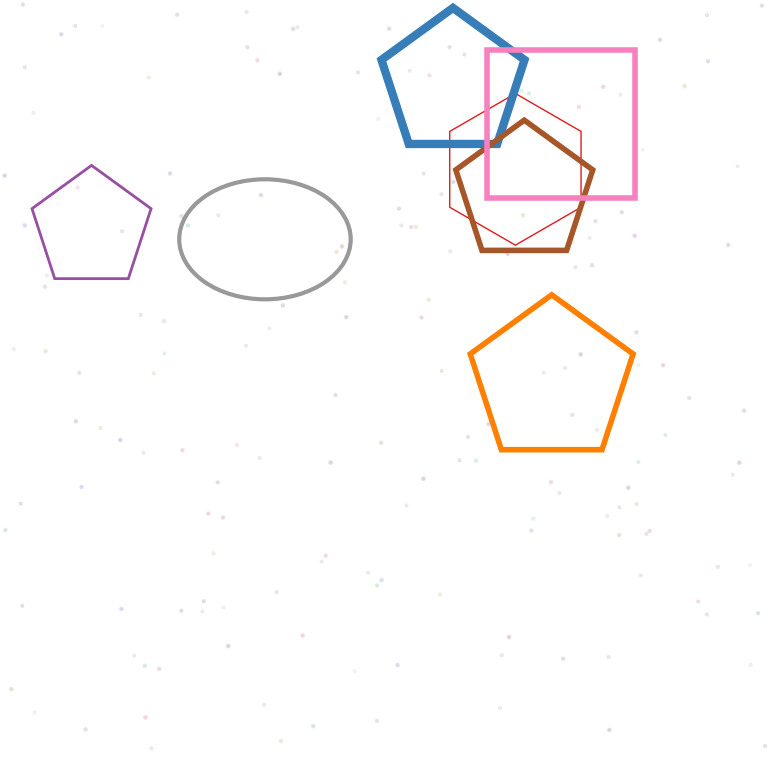[{"shape": "hexagon", "thickness": 0.5, "radius": 0.49, "center": [0.669, 0.78]}, {"shape": "pentagon", "thickness": 3, "radius": 0.49, "center": [0.588, 0.892]}, {"shape": "pentagon", "thickness": 1, "radius": 0.41, "center": [0.119, 0.704]}, {"shape": "pentagon", "thickness": 2, "radius": 0.56, "center": [0.716, 0.506]}, {"shape": "pentagon", "thickness": 2, "radius": 0.47, "center": [0.681, 0.75]}, {"shape": "square", "thickness": 2, "radius": 0.48, "center": [0.728, 0.839]}, {"shape": "oval", "thickness": 1.5, "radius": 0.56, "center": [0.344, 0.689]}]